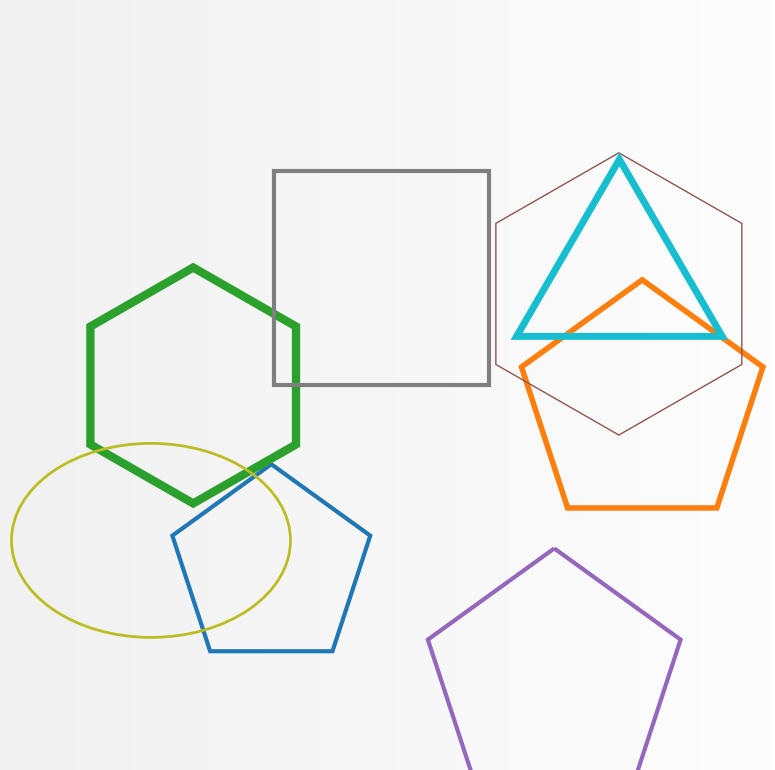[{"shape": "pentagon", "thickness": 1.5, "radius": 0.67, "center": [0.35, 0.263]}, {"shape": "pentagon", "thickness": 2, "radius": 0.82, "center": [0.829, 0.473]}, {"shape": "hexagon", "thickness": 3, "radius": 0.77, "center": [0.249, 0.499]}, {"shape": "pentagon", "thickness": 1.5, "radius": 0.86, "center": [0.715, 0.116]}, {"shape": "hexagon", "thickness": 0.5, "radius": 0.92, "center": [0.798, 0.618]}, {"shape": "square", "thickness": 1.5, "radius": 0.69, "center": [0.492, 0.639]}, {"shape": "oval", "thickness": 1, "radius": 0.9, "center": [0.195, 0.298]}, {"shape": "triangle", "thickness": 2.5, "radius": 0.77, "center": [0.799, 0.64]}]